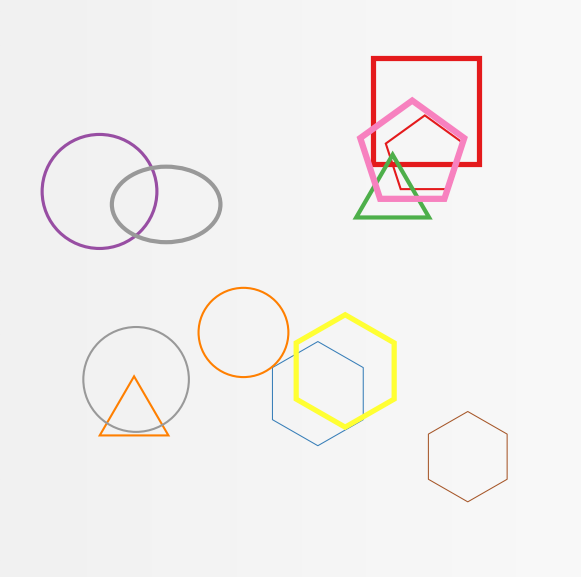[{"shape": "square", "thickness": 2.5, "radius": 0.46, "center": [0.733, 0.807]}, {"shape": "pentagon", "thickness": 1, "radius": 0.35, "center": [0.731, 0.729]}, {"shape": "hexagon", "thickness": 0.5, "radius": 0.45, "center": [0.547, 0.318]}, {"shape": "triangle", "thickness": 2, "radius": 0.36, "center": [0.676, 0.659]}, {"shape": "circle", "thickness": 1.5, "radius": 0.49, "center": [0.171, 0.668]}, {"shape": "triangle", "thickness": 1, "radius": 0.34, "center": [0.231, 0.279]}, {"shape": "circle", "thickness": 1, "radius": 0.39, "center": [0.419, 0.423]}, {"shape": "hexagon", "thickness": 2.5, "radius": 0.49, "center": [0.594, 0.357]}, {"shape": "hexagon", "thickness": 0.5, "radius": 0.39, "center": [0.805, 0.208]}, {"shape": "pentagon", "thickness": 3, "radius": 0.47, "center": [0.709, 0.731]}, {"shape": "oval", "thickness": 2, "radius": 0.47, "center": [0.286, 0.645]}, {"shape": "circle", "thickness": 1, "radius": 0.45, "center": [0.234, 0.342]}]